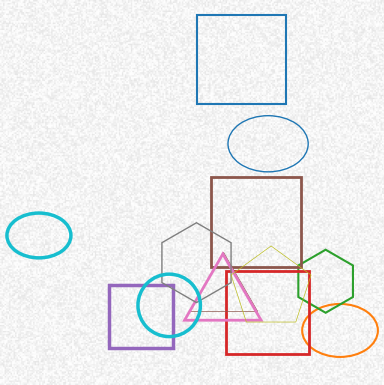[{"shape": "oval", "thickness": 1, "radius": 0.52, "center": [0.696, 0.627]}, {"shape": "square", "thickness": 1.5, "radius": 0.58, "center": [0.626, 0.845]}, {"shape": "oval", "thickness": 1.5, "radius": 0.49, "center": [0.883, 0.142]}, {"shape": "hexagon", "thickness": 1.5, "radius": 0.41, "center": [0.846, 0.27]}, {"shape": "square", "thickness": 2, "radius": 0.54, "center": [0.695, 0.189]}, {"shape": "square", "thickness": 2.5, "radius": 0.41, "center": [0.366, 0.178]}, {"shape": "square", "thickness": 2, "radius": 0.59, "center": [0.665, 0.424]}, {"shape": "triangle", "thickness": 0.5, "radius": 0.51, "center": [0.581, 0.242]}, {"shape": "triangle", "thickness": 2, "radius": 0.57, "center": [0.579, 0.226]}, {"shape": "hexagon", "thickness": 1, "radius": 0.52, "center": [0.51, 0.318]}, {"shape": "pentagon", "thickness": 0.5, "radius": 0.55, "center": [0.704, 0.252]}, {"shape": "oval", "thickness": 2.5, "radius": 0.42, "center": [0.101, 0.388]}, {"shape": "circle", "thickness": 2.5, "radius": 0.41, "center": [0.439, 0.207]}]